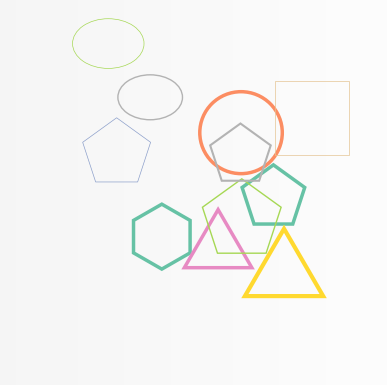[{"shape": "hexagon", "thickness": 2.5, "radius": 0.42, "center": [0.418, 0.385]}, {"shape": "pentagon", "thickness": 2.5, "radius": 0.42, "center": [0.706, 0.487]}, {"shape": "circle", "thickness": 2.5, "radius": 0.53, "center": [0.622, 0.655]}, {"shape": "pentagon", "thickness": 0.5, "radius": 0.46, "center": [0.301, 0.602]}, {"shape": "triangle", "thickness": 2.5, "radius": 0.5, "center": [0.563, 0.355]}, {"shape": "pentagon", "thickness": 1, "radius": 0.53, "center": [0.624, 0.429]}, {"shape": "oval", "thickness": 0.5, "radius": 0.46, "center": [0.279, 0.887]}, {"shape": "triangle", "thickness": 3, "radius": 0.58, "center": [0.733, 0.289]}, {"shape": "square", "thickness": 0.5, "radius": 0.48, "center": [0.805, 0.695]}, {"shape": "pentagon", "thickness": 1.5, "radius": 0.41, "center": [0.621, 0.597]}, {"shape": "oval", "thickness": 1, "radius": 0.42, "center": [0.388, 0.747]}]